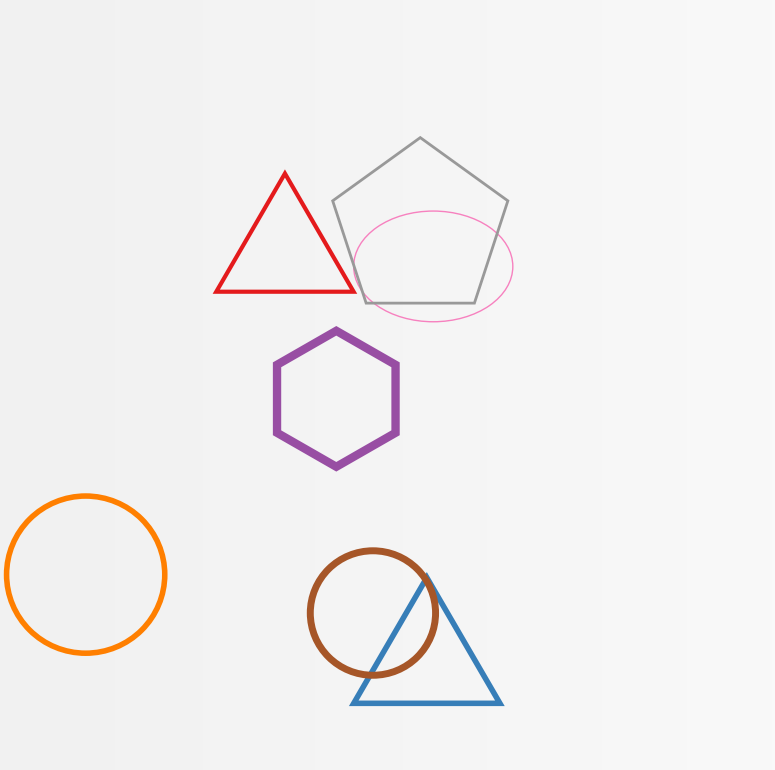[{"shape": "triangle", "thickness": 1.5, "radius": 0.51, "center": [0.368, 0.672]}, {"shape": "triangle", "thickness": 2, "radius": 0.54, "center": [0.551, 0.141]}, {"shape": "hexagon", "thickness": 3, "radius": 0.44, "center": [0.434, 0.482]}, {"shape": "circle", "thickness": 2, "radius": 0.51, "center": [0.111, 0.254]}, {"shape": "circle", "thickness": 2.5, "radius": 0.4, "center": [0.481, 0.204]}, {"shape": "oval", "thickness": 0.5, "radius": 0.51, "center": [0.559, 0.654]}, {"shape": "pentagon", "thickness": 1, "radius": 0.59, "center": [0.542, 0.702]}]